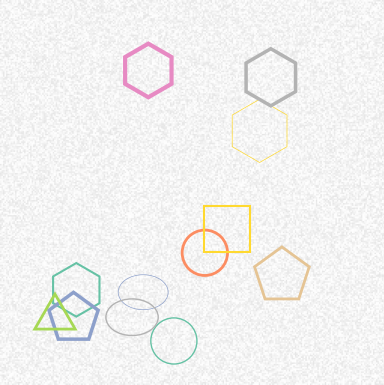[{"shape": "hexagon", "thickness": 1.5, "radius": 0.35, "center": [0.198, 0.247]}, {"shape": "circle", "thickness": 1, "radius": 0.3, "center": [0.452, 0.114]}, {"shape": "circle", "thickness": 2, "radius": 0.29, "center": [0.532, 0.343]}, {"shape": "oval", "thickness": 0.5, "radius": 0.32, "center": [0.372, 0.241]}, {"shape": "pentagon", "thickness": 2.5, "radius": 0.34, "center": [0.191, 0.173]}, {"shape": "hexagon", "thickness": 3, "radius": 0.35, "center": [0.385, 0.817]}, {"shape": "triangle", "thickness": 2, "radius": 0.3, "center": [0.143, 0.176]}, {"shape": "square", "thickness": 1.5, "radius": 0.3, "center": [0.59, 0.406]}, {"shape": "hexagon", "thickness": 0.5, "radius": 0.41, "center": [0.674, 0.66]}, {"shape": "pentagon", "thickness": 2, "radius": 0.37, "center": [0.732, 0.284]}, {"shape": "hexagon", "thickness": 2.5, "radius": 0.37, "center": [0.703, 0.799]}, {"shape": "oval", "thickness": 1, "radius": 0.34, "center": [0.343, 0.176]}]